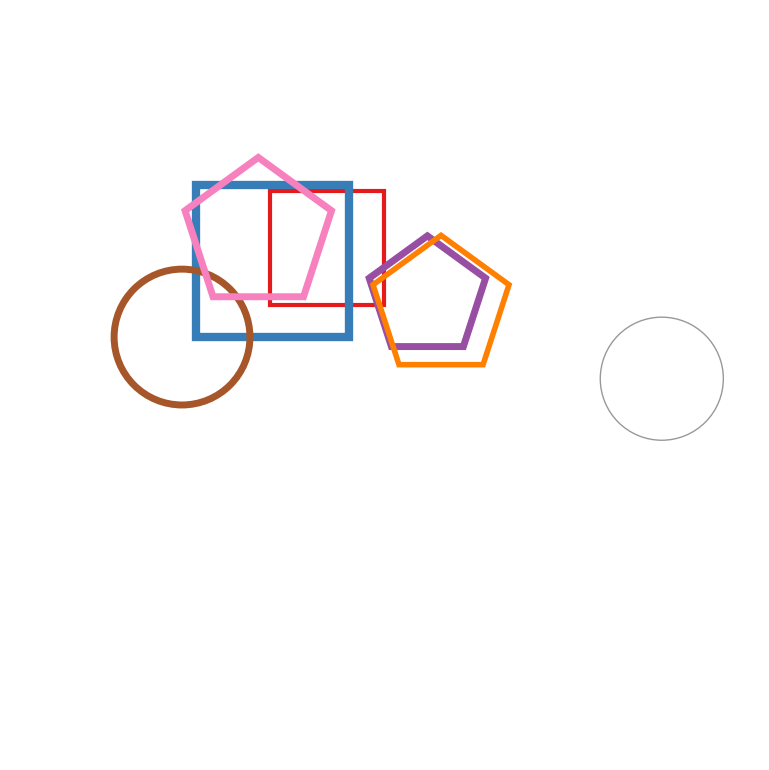[{"shape": "square", "thickness": 1.5, "radius": 0.37, "center": [0.424, 0.678]}, {"shape": "square", "thickness": 3, "radius": 0.5, "center": [0.354, 0.661]}, {"shape": "pentagon", "thickness": 2.5, "radius": 0.4, "center": [0.555, 0.614]}, {"shape": "pentagon", "thickness": 2, "radius": 0.46, "center": [0.573, 0.601]}, {"shape": "circle", "thickness": 2.5, "radius": 0.44, "center": [0.236, 0.562]}, {"shape": "pentagon", "thickness": 2.5, "radius": 0.5, "center": [0.335, 0.696]}, {"shape": "circle", "thickness": 0.5, "radius": 0.4, "center": [0.859, 0.508]}]